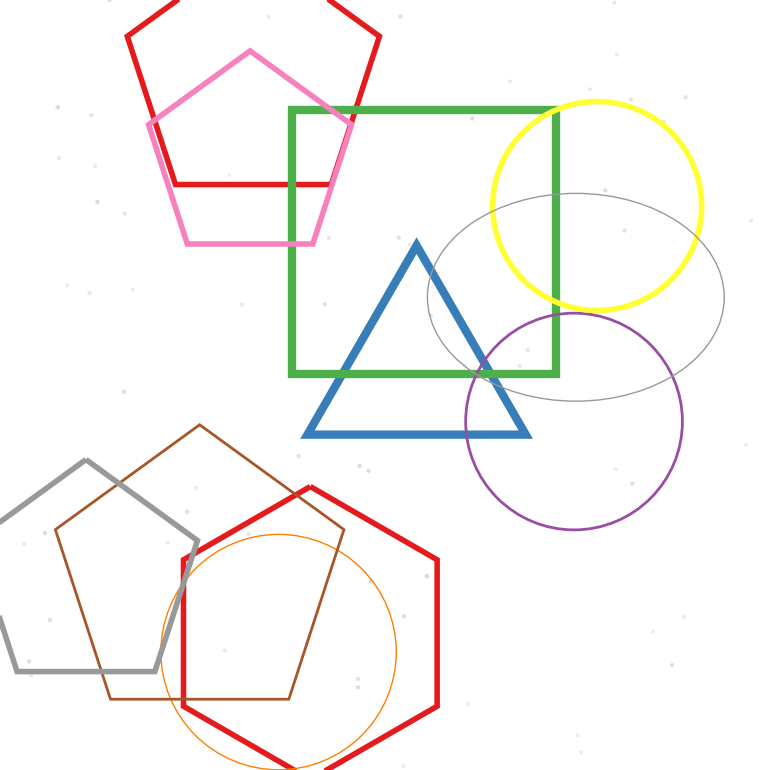[{"shape": "pentagon", "thickness": 2, "radius": 0.86, "center": [0.329, 0.9]}, {"shape": "hexagon", "thickness": 2, "radius": 0.95, "center": [0.403, 0.178]}, {"shape": "triangle", "thickness": 3, "radius": 0.82, "center": [0.541, 0.517]}, {"shape": "square", "thickness": 3, "radius": 0.86, "center": [0.551, 0.686]}, {"shape": "circle", "thickness": 1, "radius": 0.7, "center": [0.746, 0.453]}, {"shape": "circle", "thickness": 0.5, "radius": 0.76, "center": [0.362, 0.153]}, {"shape": "circle", "thickness": 2, "radius": 0.68, "center": [0.776, 0.732]}, {"shape": "pentagon", "thickness": 1, "radius": 0.99, "center": [0.259, 0.251]}, {"shape": "pentagon", "thickness": 2, "radius": 0.69, "center": [0.325, 0.795]}, {"shape": "pentagon", "thickness": 2, "radius": 0.76, "center": [0.112, 0.251]}, {"shape": "oval", "thickness": 0.5, "radius": 0.96, "center": [0.748, 0.614]}]